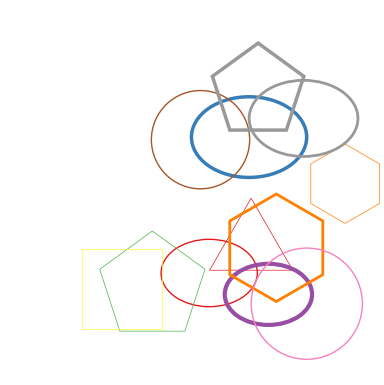[{"shape": "oval", "thickness": 1, "radius": 0.62, "center": [0.543, 0.291]}, {"shape": "triangle", "thickness": 0.5, "radius": 0.62, "center": [0.652, 0.361]}, {"shape": "oval", "thickness": 2.5, "radius": 0.75, "center": [0.647, 0.644]}, {"shape": "pentagon", "thickness": 0.5, "radius": 0.72, "center": [0.396, 0.256]}, {"shape": "oval", "thickness": 3, "radius": 0.57, "center": [0.697, 0.235]}, {"shape": "hexagon", "thickness": 2, "radius": 0.7, "center": [0.718, 0.356]}, {"shape": "hexagon", "thickness": 0.5, "radius": 0.51, "center": [0.897, 0.523]}, {"shape": "square", "thickness": 0.5, "radius": 0.52, "center": [0.317, 0.25]}, {"shape": "circle", "thickness": 1, "radius": 0.64, "center": [0.521, 0.637]}, {"shape": "circle", "thickness": 1, "radius": 0.72, "center": [0.797, 0.211]}, {"shape": "oval", "thickness": 2, "radius": 0.71, "center": [0.788, 0.692]}, {"shape": "pentagon", "thickness": 2.5, "radius": 0.62, "center": [0.67, 0.763]}]